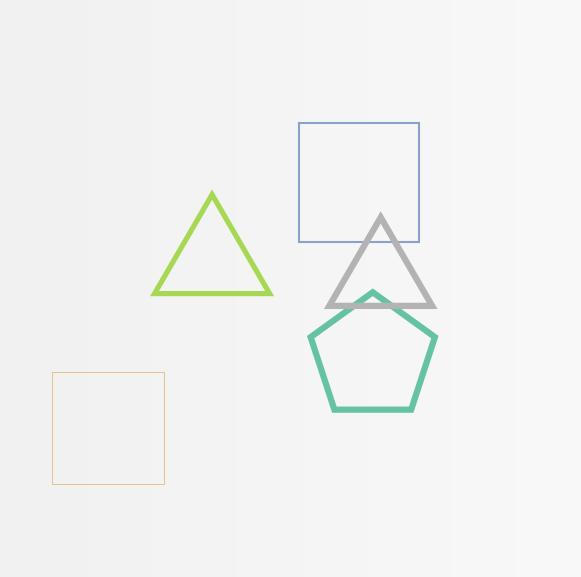[{"shape": "pentagon", "thickness": 3, "radius": 0.56, "center": [0.641, 0.381]}, {"shape": "square", "thickness": 1, "radius": 0.51, "center": [0.618, 0.683]}, {"shape": "triangle", "thickness": 2.5, "radius": 0.57, "center": [0.365, 0.548]}, {"shape": "square", "thickness": 0.5, "radius": 0.48, "center": [0.186, 0.258]}, {"shape": "triangle", "thickness": 3, "radius": 0.51, "center": [0.655, 0.521]}]